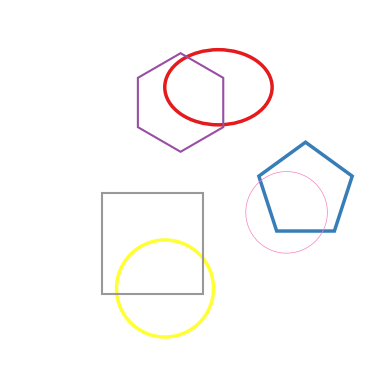[{"shape": "oval", "thickness": 2.5, "radius": 0.7, "center": [0.567, 0.773]}, {"shape": "pentagon", "thickness": 2.5, "radius": 0.64, "center": [0.794, 0.503]}, {"shape": "hexagon", "thickness": 1.5, "radius": 0.64, "center": [0.469, 0.734]}, {"shape": "circle", "thickness": 2.5, "radius": 0.63, "center": [0.429, 0.251]}, {"shape": "circle", "thickness": 0.5, "radius": 0.53, "center": [0.744, 0.448]}, {"shape": "square", "thickness": 1.5, "radius": 0.65, "center": [0.396, 0.367]}]